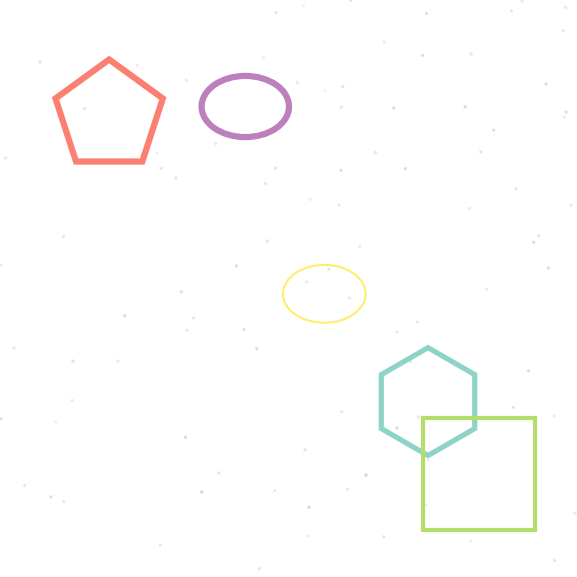[{"shape": "hexagon", "thickness": 2.5, "radius": 0.47, "center": [0.741, 0.304]}, {"shape": "pentagon", "thickness": 3, "radius": 0.49, "center": [0.189, 0.798]}, {"shape": "square", "thickness": 2, "radius": 0.49, "center": [0.829, 0.179]}, {"shape": "oval", "thickness": 3, "radius": 0.38, "center": [0.425, 0.815]}, {"shape": "oval", "thickness": 1, "radius": 0.36, "center": [0.562, 0.49]}]